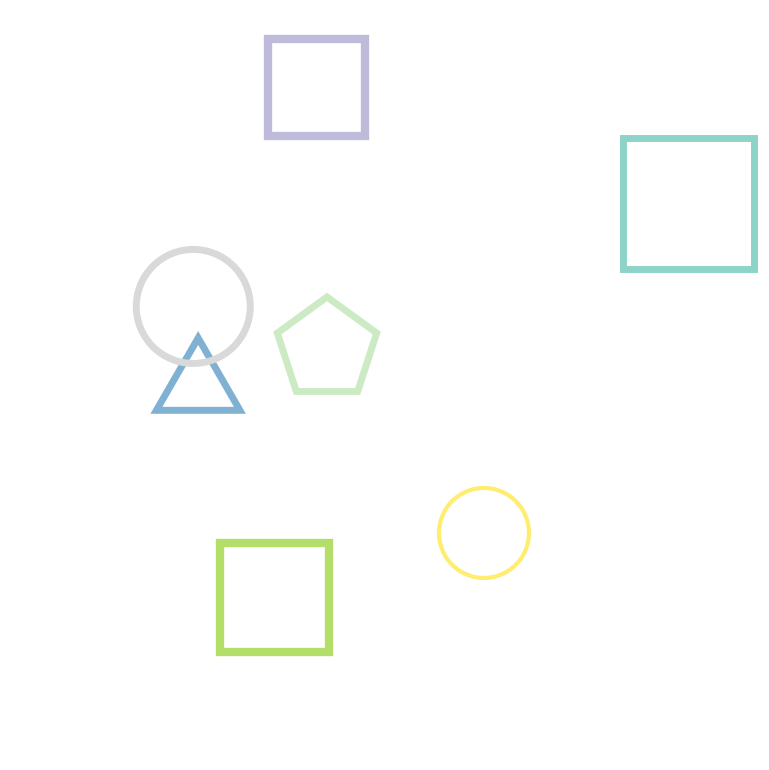[{"shape": "square", "thickness": 2.5, "radius": 0.43, "center": [0.894, 0.736]}, {"shape": "square", "thickness": 3, "radius": 0.32, "center": [0.411, 0.886]}, {"shape": "triangle", "thickness": 2.5, "radius": 0.31, "center": [0.257, 0.498]}, {"shape": "square", "thickness": 3, "radius": 0.35, "center": [0.356, 0.224]}, {"shape": "circle", "thickness": 2.5, "radius": 0.37, "center": [0.251, 0.602]}, {"shape": "pentagon", "thickness": 2.5, "radius": 0.34, "center": [0.425, 0.547]}, {"shape": "circle", "thickness": 1.5, "radius": 0.29, "center": [0.628, 0.308]}]